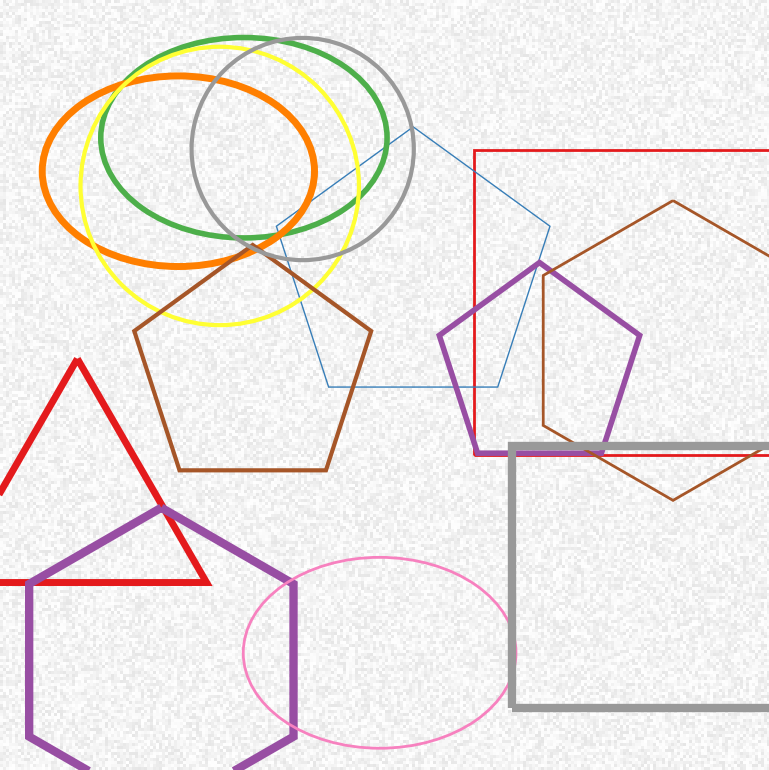[{"shape": "square", "thickness": 1, "radius": 0.99, "center": [0.813, 0.607]}, {"shape": "triangle", "thickness": 2.5, "radius": 0.97, "center": [0.101, 0.34]}, {"shape": "pentagon", "thickness": 0.5, "radius": 0.93, "center": [0.537, 0.648]}, {"shape": "oval", "thickness": 2, "radius": 0.93, "center": [0.317, 0.821]}, {"shape": "hexagon", "thickness": 3, "radius": 0.99, "center": [0.21, 0.142]}, {"shape": "pentagon", "thickness": 2, "radius": 0.68, "center": [0.701, 0.522]}, {"shape": "oval", "thickness": 2.5, "radius": 0.88, "center": [0.232, 0.778]}, {"shape": "circle", "thickness": 1.5, "radius": 0.9, "center": [0.285, 0.758]}, {"shape": "pentagon", "thickness": 1.5, "radius": 0.81, "center": [0.328, 0.52]}, {"shape": "hexagon", "thickness": 1, "radius": 0.97, "center": [0.874, 0.545]}, {"shape": "oval", "thickness": 1, "radius": 0.89, "center": [0.493, 0.152]}, {"shape": "square", "thickness": 3, "radius": 0.85, "center": [0.835, 0.251]}, {"shape": "circle", "thickness": 1.5, "radius": 0.72, "center": [0.393, 0.806]}]